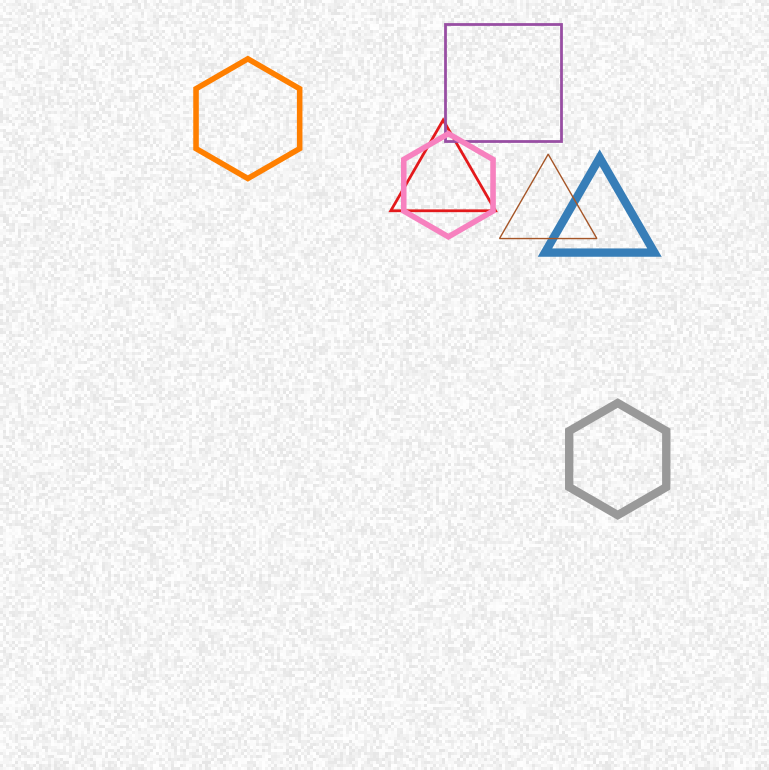[{"shape": "triangle", "thickness": 1, "radius": 0.39, "center": [0.575, 0.766]}, {"shape": "triangle", "thickness": 3, "radius": 0.41, "center": [0.779, 0.713]}, {"shape": "square", "thickness": 1, "radius": 0.38, "center": [0.653, 0.893]}, {"shape": "hexagon", "thickness": 2, "radius": 0.39, "center": [0.322, 0.846]}, {"shape": "triangle", "thickness": 0.5, "radius": 0.37, "center": [0.712, 0.727]}, {"shape": "hexagon", "thickness": 2, "radius": 0.33, "center": [0.582, 0.759]}, {"shape": "hexagon", "thickness": 3, "radius": 0.36, "center": [0.802, 0.404]}]